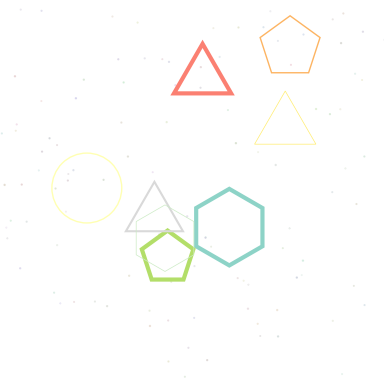[{"shape": "hexagon", "thickness": 3, "radius": 0.5, "center": [0.596, 0.41]}, {"shape": "circle", "thickness": 1, "radius": 0.45, "center": [0.226, 0.512]}, {"shape": "triangle", "thickness": 3, "radius": 0.43, "center": [0.526, 0.8]}, {"shape": "pentagon", "thickness": 1, "radius": 0.41, "center": [0.753, 0.877]}, {"shape": "pentagon", "thickness": 3, "radius": 0.35, "center": [0.435, 0.331]}, {"shape": "triangle", "thickness": 1.5, "radius": 0.43, "center": [0.401, 0.442]}, {"shape": "hexagon", "thickness": 0.5, "radius": 0.43, "center": [0.429, 0.381]}, {"shape": "triangle", "thickness": 0.5, "radius": 0.46, "center": [0.741, 0.672]}]